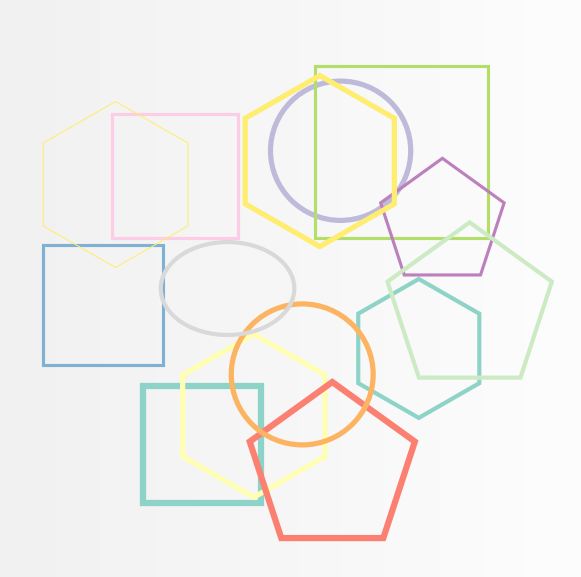[{"shape": "hexagon", "thickness": 2, "radius": 0.6, "center": [0.72, 0.396]}, {"shape": "square", "thickness": 3, "radius": 0.51, "center": [0.348, 0.229]}, {"shape": "hexagon", "thickness": 2.5, "radius": 0.71, "center": [0.437, 0.279]}, {"shape": "circle", "thickness": 2.5, "radius": 0.6, "center": [0.586, 0.738]}, {"shape": "pentagon", "thickness": 3, "radius": 0.75, "center": [0.572, 0.188]}, {"shape": "square", "thickness": 1.5, "radius": 0.52, "center": [0.177, 0.47]}, {"shape": "circle", "thickness": 2.5, "radius": 0.61, "center": [0.52, 0.351]}, {"shape": "square", "thickness": 1.5, "radius": 0.75, "center": [0.691, 0.736]}, {"shape": "square", "thickness": 1.5, "radius": 0.54, "center": [0.301, 0.694]}, {"shape": "oval", "thickness": 2, "radius": 0.57, "center": [0.391, 0.5]}, {"shape": "pentagon", "thickness": 1.5, "radius": 0.56, "center": [0.761, 0.613]}, {"shape": "pentagon", "thickness": 2, "radius": 0.74, "center": [0.808, 0.465]}, {"shape": "hexagon", "thickness": 0.5, "radius": 0.72, "center": [0.199, 0.68]}, {"shape": "hexagon", "thickness": 2.5, "radius": 0.74, "center": [0.55, 0.72]}]